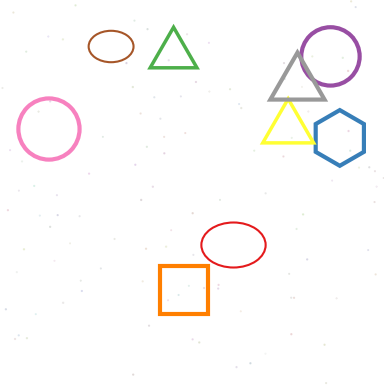[{"shape": "oval", "thickness": 1.5, "radius": 0.42, "center": [0.607, 0.364]}, {"shape": "hexagon", "thickness": 3, "radius": 0.36, "center": [0.883, 0.642]}, {"shape": "triangle", "thickness": 2.5, "radius": 0.35, "center": [0.451, 0.859]}, {"shape": "circle", "thickness": 3, "radius": 0.38, "center": [0.858, 0.854]}, {"shape": "square", "thickness": 3, "radius": 0.31, "center": [0.478, 0.247]}, {"shape": "triangle", "thickness": 2.5, "radius": 0.38, "center": [0.748, 0.667]}, {"shape": "oval", "thickness": 1.5, "radius": 0.29, "center": [0.289, 0.879]}, {"shape": "circle", "thickness": 3, "radius": 0.4, "center": [0.127, 0.665]}, {"shape": "triangle", "thickness": 3, "radius": 0.41, "center": [0.773, 0.782]}]